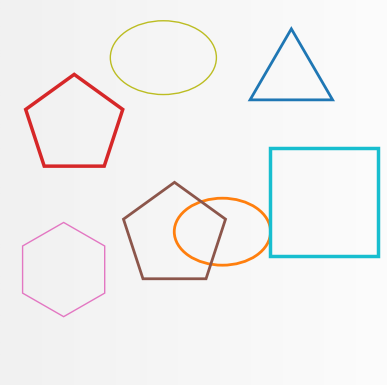[{"shape": "triangle", "thickness": 2, "radius": 0.61, "center": [0.752, 0.802]}, {"shape": "oval", "thickness": 2, "radius": 0.62, "center": [0.574, 0.398]}, {"shape": "pentagon", "thickness": 2.5, "radius": 0.66, "center": [0.192, 0.675]}, {"shape": "pentagon", "thickness": 2, "radius": 0.69, "center": [0.45, 0.388]}, {"shape": "hexagon", "thickness": 1, "radius": 0.61, "center": [0.164, 0.3]}, {"shape": "oval", "thickness": 1, "radius": 0.68, "center": [0.422, 0.85]}, {"shape": "square", "thickness": 2.5, "radius": 0.7, "center": [0.837, 0.475]}]